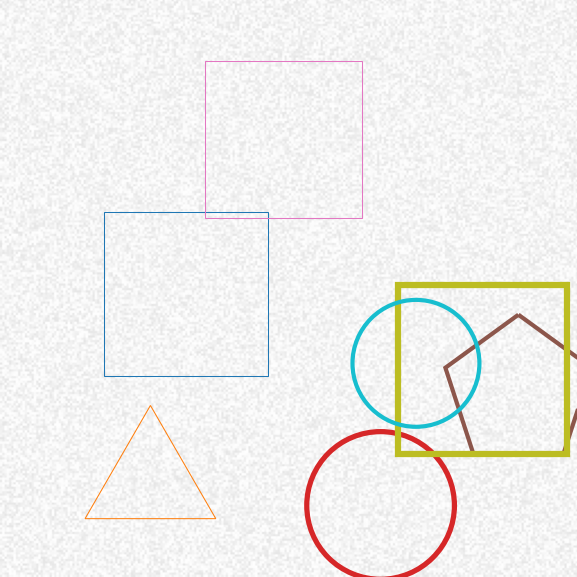[{"shape": "square", "thickness": 0.5, "radius": 0.71, "center": [0.322, 0.49]}, {"shape": "triangle", "thickness": 0.5, "radius": 0.65, "center": [0.26, 0.166]}, {"shape": "circle", "thickness": 2.5, "radius": 0.64, "center": [0.659, 0.124]}, {"shape": "pentagon", "thickness": 2, "radius": 0.66, "center": [0.898, 0.321]}, {"shape": "square", "thickness": 0.5, "radius": 0.68, "center": [0.49, 0.757]}, {"shape": "square", "thickness": 3, "radius": 0.73, "center": [0.836, 0.359]}, {"shape": "circle", "thickness": 2, "radius": 0.55, "center": [0.72, 0.37]}]